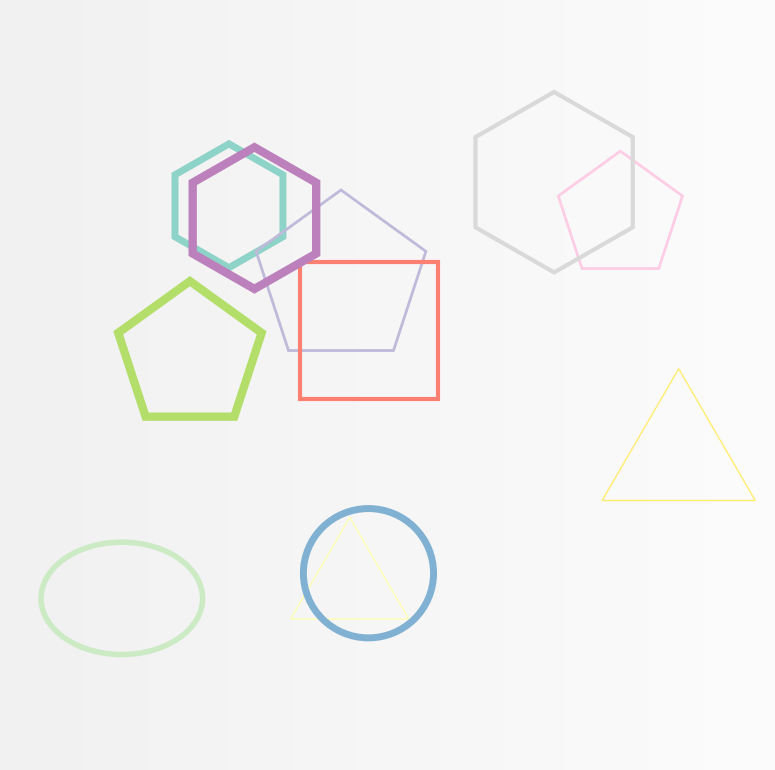[{"shape": "hexagon", "thickness": 2.5, "radius": 0.4, "center": [0.295, 0.733]}, {"shape": "triangle", "thickness": 0.5, "radius": 0.44, "center": [0.451, 0.24]}, {"shape": "pentagon", "thickness": 1, "radius": 0.58, "center": [0.44, 0.638]}, {"shape": "square", "thickness": 1.5, "radius": 0.45, "center": [0.477, 0.571]}, {"shape": "circle", "thickness": 2.5, "radius": 0.42, "center": [0.475, 0.256]}, {"shape": "pentagon", "thickness": 3, "radius": 0.49, "center": [0.245, 0.538]}, {"shape": "pentagon", "thickness": 1, "radius": 0.42, "center": [0.8, 0.719]}, {"shape": "hexagon", "thickness": 1.5, "radius": 0.59, "center": [0.715, 0.763]}, {"shape": "hexagon", "thickness": 3, "radius": 0.46, "center": [0.328, 0.717]}, {"shape": "oval", "thickness": 2, "radius": 0.52, "center": [0.157, 0.223]}, {"shape": "triangle", "thickness": 0.5, "radius": 0.57, "center": [0.876, 0.407]}]